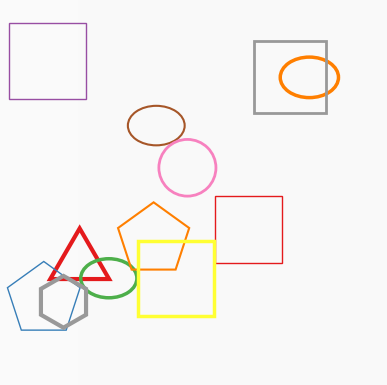[{"shape": "square", "thickness": 1, "radius": 0.43, "center": [0.641, 0.404]}, {"shape": "triangle", "thickness": 3, "radius": 0.44, "center": [0.206, 0.319]}, {"shape": "pentagon", "thickness": 1, "radius": 0.49, "center": [0.113, 0.222]}, {"shape": "oval", "thickness": 2.5, "radius": 0.36, "center": [0.281, 0.277]}, {"shape": "square", "thickness": 1, "radius": 0.5, "center": [0.123, 0.842]}, {"shape": "oval", "thickness": 2.5, "radius": 0.38, "center": [0.798, 0.799]}, {"shape": "pentagon", "thickness": 1.5, "radius": 0.48, "center": [0.396, 0.378]}, {"shape": "square", "thickness": 2.5, "radius": 0.49, "center": [0.454, 0.276]}, {"shape": "oval", "thickness": 1.5, "radius": 0.37, "center": [0.403, 0.674]}, {"shape": "circle", "thickness": 2, "radius": 0.37, "center": [0.484, 0.564]}, {"shape": "square", "thickness": 2, "radius": 0.46, "center": [0.749, 0.8]}, {"shape": "hexagon", "thickness": 3, "radius": 0.34, "center": [0.164, 0.216]}]